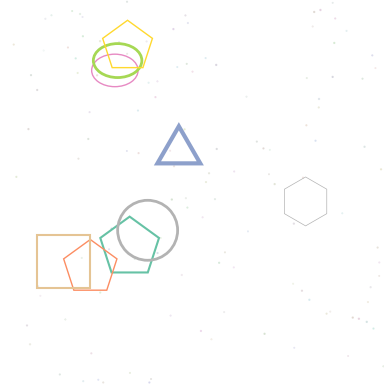[{"shape": "pentagon", "thickness": 1.5, "radius": 0.4, "center": [0.337, 0.357]}, {"shape": "pentagon", "thickness": 1, "radius": 0.36, "center": [0.235, 0.305]}, {"shape": "triangle", "thickness": 3, "radius": 0.32, "center": [0.465, 0.608]}, {"shape": "oval", "thickness": 1, "radius": 0.3, "center": [0.298, 0.817]}, {"shape": "oval", "thickness": 2, "radius": 0.32, "center": [0.305, 0.843]}, {"shape": "pentagon", "thickness": 1, "radius": 0.34, "center": [0.331, 0.879]}, {"shape": "square", "thickness": 1.5, "radius": 0.34, "center": [0.164, 0.321]}, {"shape": "circle", "thickness": 2, "radius": 0.39, "center": [0.383, 0.402]}, {"shape": "hexagon", "thickness": 0.5, "radius": 0.32, "center": [0.794, 0.477]}]